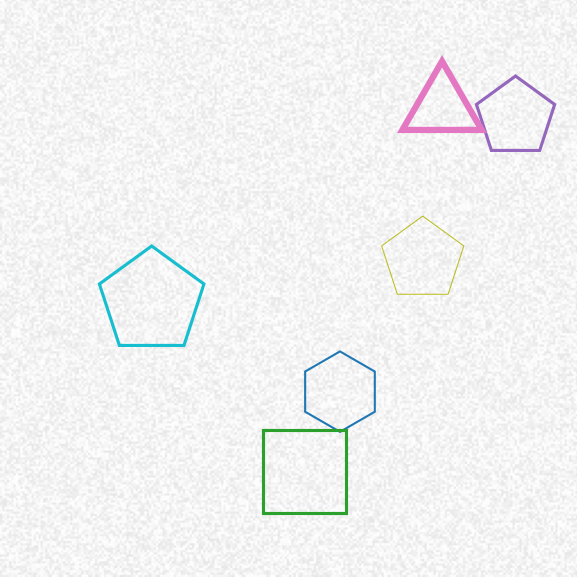[{"shape": "hexagon", "thickness": 1, "radius": 0.35, "center": [0.589, 0.321]}, {"shape": "square", "thickness": 1.5, "radius": 0.36, "center": [0.528, 0.183]}, {"shape": "pentagon", "thickness": 1.5, "radius": 0.36, "center": [0.893, 0.796]}, {"shape": "triangle", "thickness": 3, "radius": 0.4, "center": [0.765, 0.814]}, {"shape": "pentagon", "thickness": 0.5, "radius": 0.37, "center": [0.732, 0.55]}, {"shape": "pentagon", "thickness": 1.5, "radius": 0.48, "center": [0.263, 0.478]}]